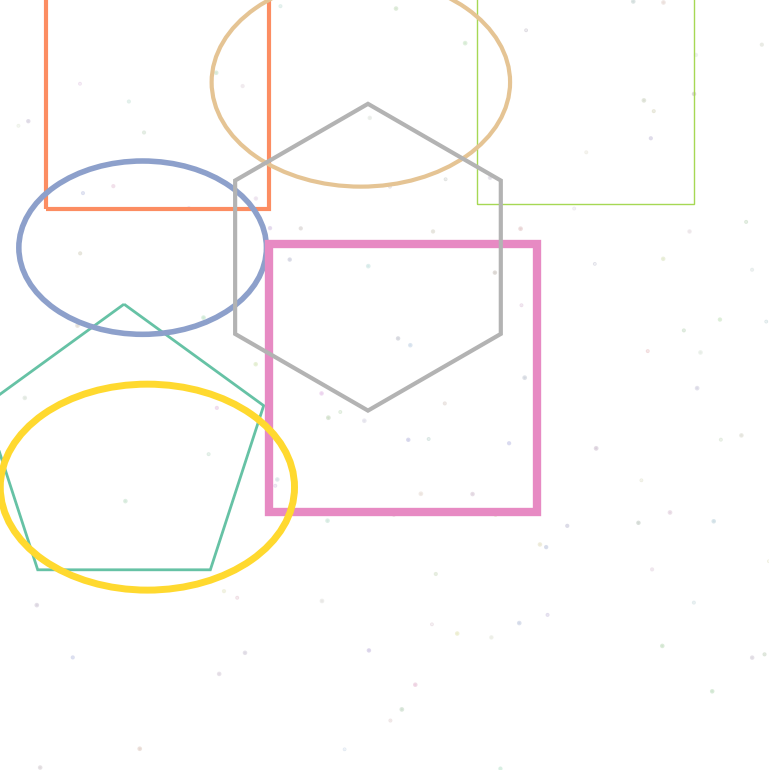[{"shape": "pentagon", "thickness": 1, "radius": 0.95, "center": [0.161, 0.414]}, {"shape": "square", "thickness": 1.5, "radius": 0.72, "center": [0.205, 0.873]}, {"shape": "oval", "thickness": 2, "radius": 0.8, "center": [0.185, 0.678]}, {"shape": "square", "thickness": 3, "radius": 0.87, "center": [0.523, 0.509]}, {"shape": "square", "thickness": 0.5, "radius": 0.7, "center": [0.76, 0.875]}, {"shape": "oval", "thickness": 2.5, "radius": 0.96, "center": [0.191, 0.367]}, {"shape": "oval", "thickness": 1.5, "radius": 0.97, "center": [0.469, 0.893]}, {"shape": "hexagon", "thickness": 1.5, "radius": 1.0, "center": [0.478, 0.666]}]